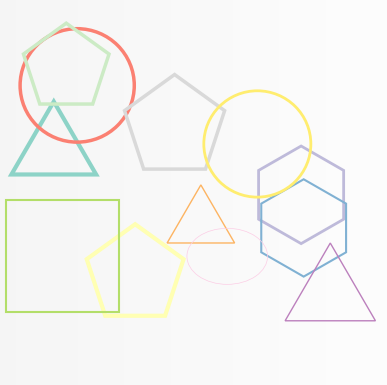[{"shape": "triangle", "thickness": 3, "radius": 0.63, "center": [0.139, 0.61]}, {"shape": "pentagon", "thickness": 3, "radius": 0.66, "center": [0.349, 0.286]}, {"shape": "hexagon", "thickness": 2, "radius": 0.63, "center": [0.777, 0.494]}, {"shape": "circle", "thickness": 2.5, "radius": 0.74, "center": [0.199, 0.778]}, {"shape": "hexagon", "thickness": 1.5, "radius": 0.63, "center": [0.784, 0.408]}, {"shape": "triangle", "thickness": 1, "radius": 0.5, "center": [0.518, 0.419]}, {"shape": "square", "thickness": 1.5, "radius": 0.73, "center": [0.162, 0.335]}, {"shape": "oval", "thickness": 0.5, "radius": 0.52, "center": [0.586, 0.334]}, {"shape": "pentagon", "thickness": 2.5, "radius": 0.68, "center": [0.451, 0.671]}, {"shape": "triangle", "thickness": 1, "radius": 0.67, "center": [0.852, 0.234]}, {"shape": "pentagon", "thickness": 2.5, "radius": 0.58, "center": [0.171, 0.824]}, {"shape": "circle", "thickness": 2, "radius": 0.69, "center": [0.664, 0.626]}]